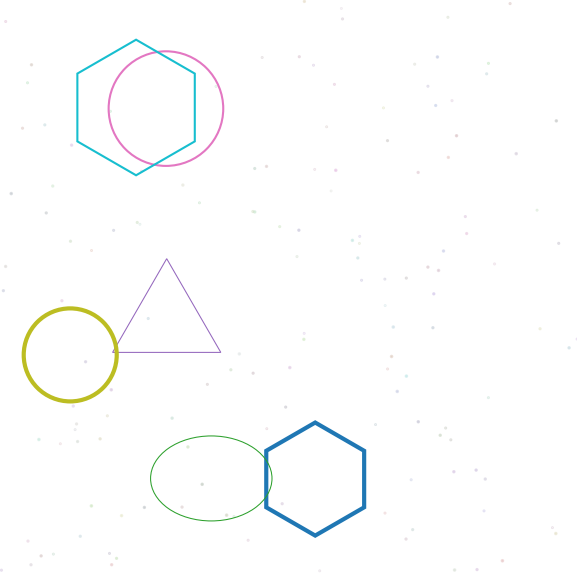[{"shape": "hexagon", "thickness": 2, "radius": 0.49, "center": [0.546, 0.17]}, {"shape": "oval", "thickness": 0.5, "radius": 0.53, "center": [0.366, 0.171]}, {"shape": "triangle", "thickness": 0.5, "radius": 0.54, "center": [0.289, 0.443]}, {"shape": "circle", "thickness": 1, "radius": 0.5, "center": [0.287, 0.811]}, {"shape": "circle", "thickness": 2, "radius": 0.4, "center": [0.122, 0.385]}, {"shape": "hexagon", "thickness": 1, "radius": 0.59, "center": [0.236, 0.813]}]